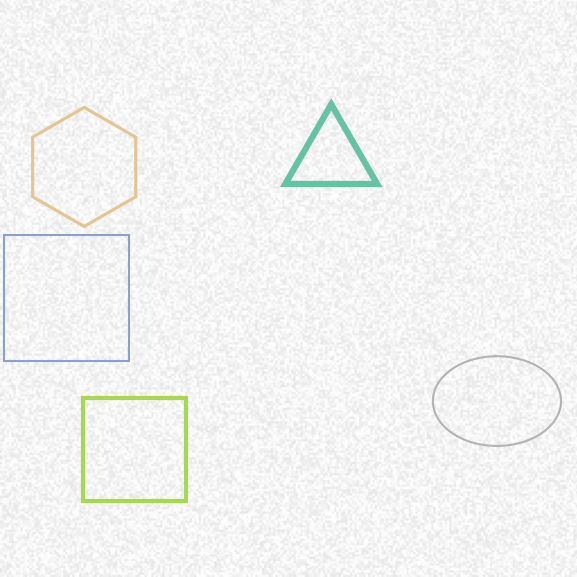[{"shape": "triangle", "thickness": 3, "radius": 0.46, "center": [0.574, 0.727]}, {"shape": "square", "thickness": 1, "radius": 0.54, "center": [0.116, 0.483]}, {"shape": "square", "thickness": 2, "radius": 0.45, "center": [0.233, 0.22]}, {"shape": "hexagon", "thickness": 1.5, "radius": 0.52, "center": [0.146, 0.71]}, {"shape": "oval", "thickness": 1, "radius": 0.55, "center": [0.861, 0.305]}]